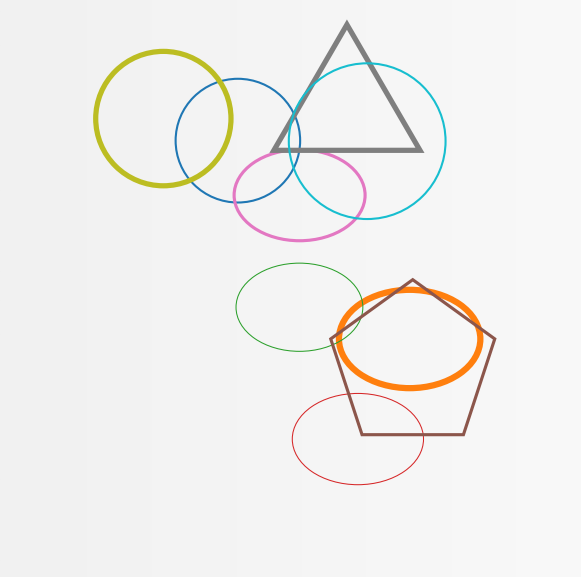[{"shape": "circle", "thickness": 1, "radius": 0.54, "center": [0.409, 0.756]}, {"shape": "oval", "thickness": 3, "radius": 0.61, "center": [0.705, 0.412]}, {"shape": "oval", "thickness": 0.5, "radius": 0.55, "center": [0.515, 0.467]}, {"shape": "oval", "thickness": 0.5, "radius": 0.56, "center": [0.616, 0.239]}, {"shape": "pentagon", "thickness": 1.5, "radius": 0.74, "center": [0.71, 0.366]}, {"shape": "oval", "thickness": 1.5, "radius": 0.56, "center": [0.515, 0.661]}, {"shape": "triangle", "thickness": 2.5, "radius": 0.73, "center": [0.597, 0.811]}, {"shape": "circle", "thickness": 2.5, "radius": 0.58, "center": [0.281, 0.794]}, {"shape": "circle", "thickness": 1, "radius": 0.67, "center": [0.632, 0.755]}]